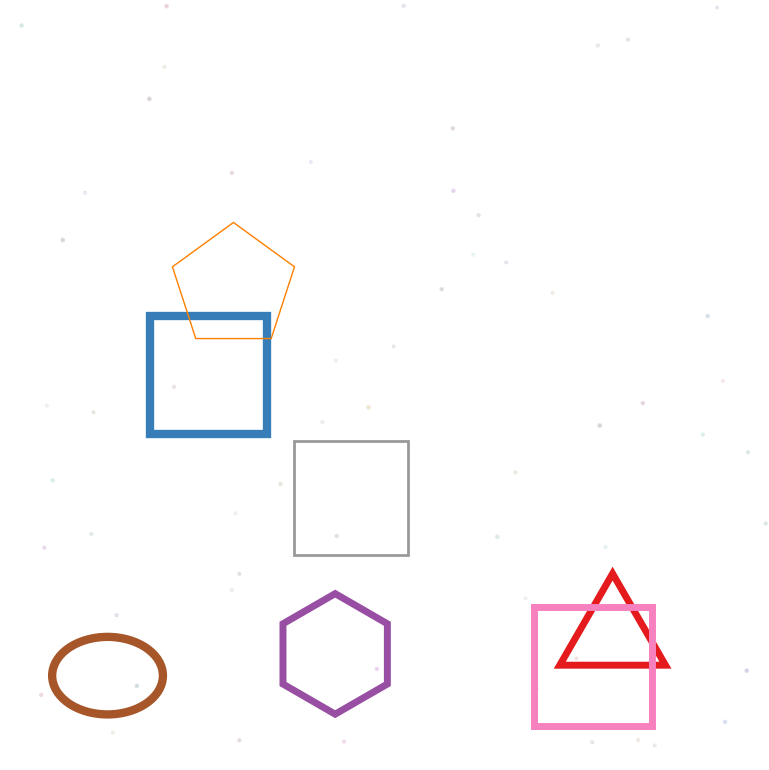[{"shape": "triangle", "thickness": 2.5, "radius": 0.4, "center": [0.796, 0.176]}, {"shape": "square", "thickness": 3, "radius": 0.38, "center": [0.271, 0.513]}, {"shape": "hexagon", "thickness": 2.5, "radius": 0.39, "center": [0.435, 0.151]}, {"shape": "pentagon", "thickness": 0.5, "radius": 0.42, "center": [0.303, 0.628]}, {"shape": "oval", "thickness": 3, "radius": 0.36, "center": [0.14, 0.123]}, {"shape": "square", "thickness": 2.5, "radius": 0.39, "center": [0.77, 0.135]}, {"shape": "square", "thickness": 1, "radius": 0.37, "center": [0.456, 0.353]}]